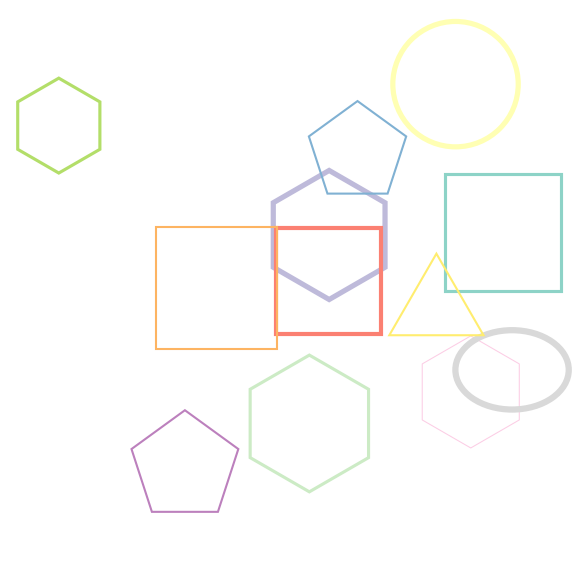[{"shape": "square", "thickness": 1.5, "radius": 0.5, "center": [0.871, 0.597]}, {"shape": "circle", "thickness": 2.5, "radius": 0.54, "center": [0.789, 0.853]}, {"shape": "hexagon", "thickness": 2.5, "radius": 0.56, "center": [0.57, 0.592]}, {"shape": "square", "thickness": 2, "radius": 0.46, "center": [0.569, 0.513]}, {"shape": "pentagon", "thickness": 1, "radius": 0.44, "center": [0.619, 0.736]}, {"shape": "square", "thickness": 1, "radius": 0.53, "center": [0.375, 0.5]}, {"shape": "hexagon", "thickness": 1.5, "radius": 0.41, "center": [0.102, 0.782]}, {"shape": "hexagon", "thickness": 0.5, "radius": 0.49, "center": [0.815, 0.32]}, {"shape": "oval", "thickness": 3, "radius": 0.49, "center": [0.887, 0.359]}, {"shape": "pentagon", "thickness": 1, "radius": 0.49, "center": [0.32, 0.192]}, {"shape": "hexagon", "thickness": 1.5, "radius": 0.59, "center": [0.536, 0.266]}, {"shape": "triangle", "thickness": 1, "radius": 0.47, "center": [0.756, 0.466]}]